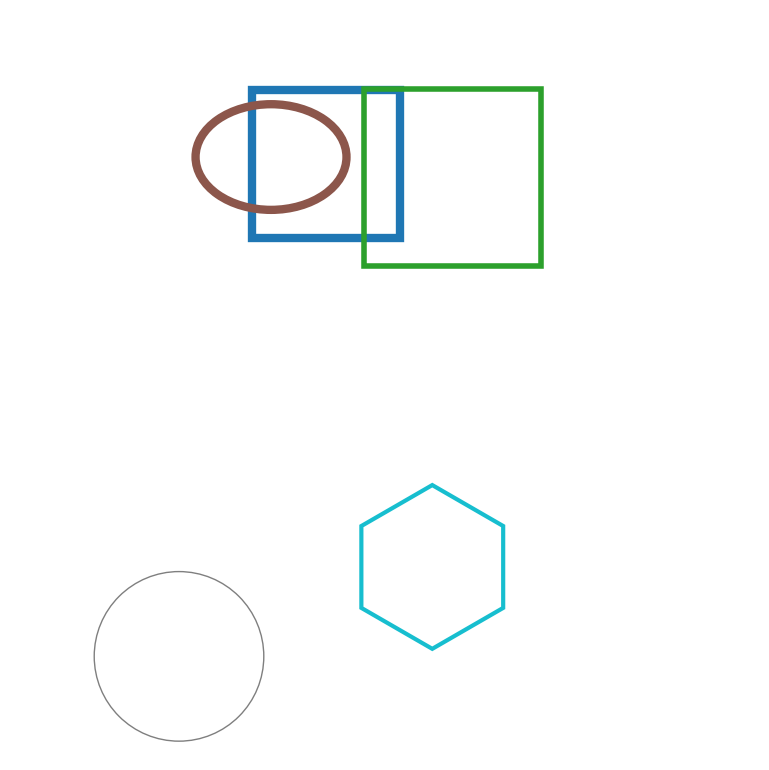[{"shape": "square", "thickness": 3, "radius": 0.48, "center": [0.424, 0.787]}, {"shape": "square", "thickness": 2, "radius": 0.57, "center": [0.587, 0.769]}, {"shape": "oval", "thickness": 3, "radius": 0.49, "center": [0.352, 0.796]}, {"shape": "circle", "thickness": 0.5, "radius": 0.55, "center": [0.232, 0.148]}, {"shape": "hexagon", "thickness": 1.5, "radius": 0.53, "center": [0.561, 0.264]}]